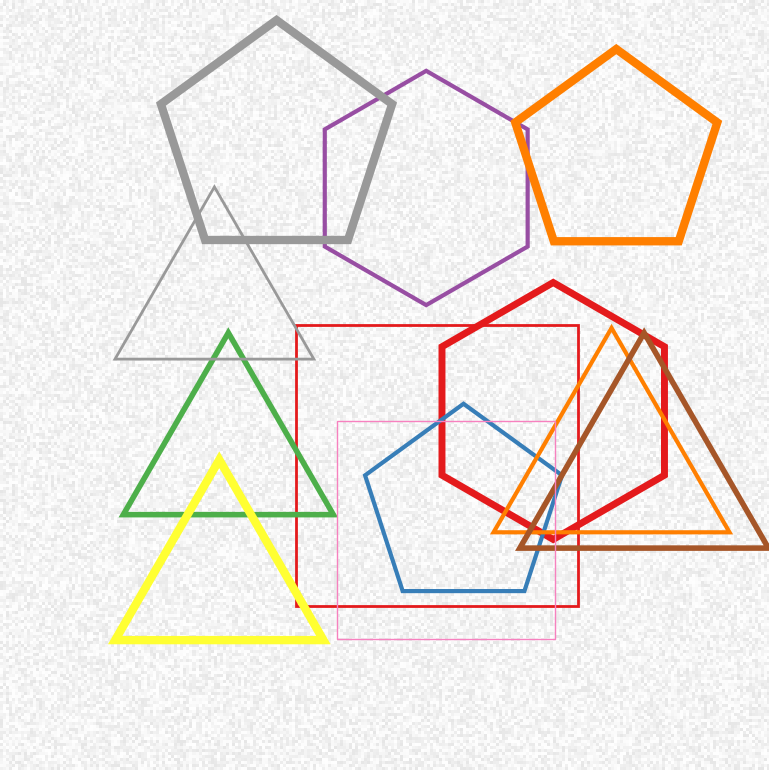[{"shape": "hexagon", "thickness": 2.5, "radius": 0.83, "center": [0.718, 0.466]}, {"shape": "square", "thickness": 1, "radius": 0.91, "center": [0.568, 0.396]}, {"shape": "pentagon", "thickness": 1.5, "radius": 0.67, "center": [0.602, 0.341]}, {"shape": "triangle", "thickness": 2, "radius": 0.79, "center": [0.297, 0.41]}, {"shape": "hexagon", "thickness": 1.5, "radius": 0.76, "center": [0.554, 0.756]}, {"shape": "triangle", "thickness": 1.5, "radius": 0.88, "center": [0.794, 0.397]}, {"shape": "pentagon", "thickness": 3, "radius": 0.69, "center": [0.8, 0.798]}, {"shape": "triangle", "thickness": 3, "radius": 0.78, "center": [0.285, 0.247]}, {"shape": "triangle", "thickness": 2, "radius": 0.93, "center": [0.837, 0.381]}, {"shape": "square", "thickness": 0.5, "radius": 0.71, "center": [0.579, 0.312]}, {"shape": "pentagon", "thickness": 3, "radius": 0.79, "center": [0.359, 0.816]}, {"shape": "triangle", "thickness": 1, "radius": 0.75, "center": [0.278, 0.608]}]